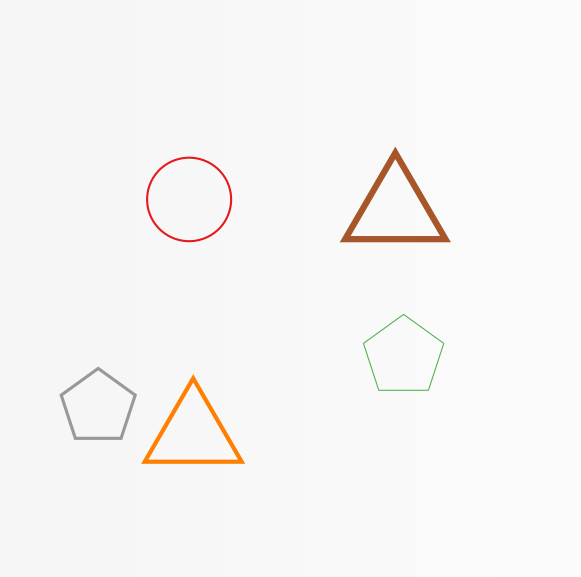[{"shape": "circle", "thickness": 1, "radius": 0.36, "center": [0.325, 0.654]}, {"shape": "pentagon", "thickness": 0.5, "radius": 0.36, "center": [0.694, 0.382]}, {"shape": "triangle", "thickness": 2, "radius": 0.48, "center": [0.332, 0.248]}, {"shape": "triangle", "thickness": 3, "radius": 0.5, "center": [0.68, 0.635]}, {"shape": "pentagon", "thickness": 1.5, "radius": 0.33, "center": [0.169, 0.294]}]